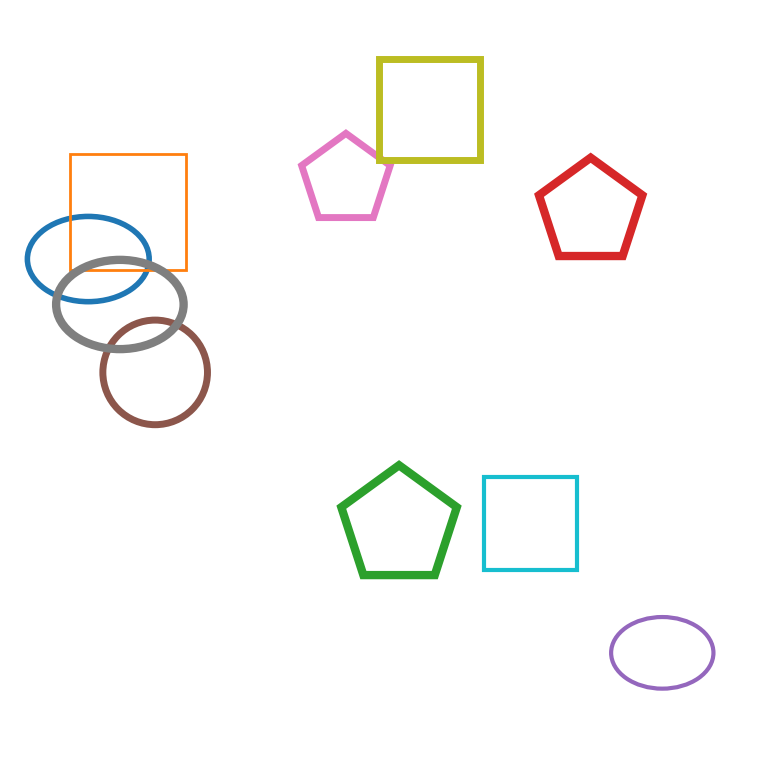[{"shape": "oval", "thickness": 2, "radius": 0.4, "center": [0.115, 0.664]}, {"shape": "square", "thickness": 1, "radius": 0.38, "center": [0.166, 0.724]}, {"shape": "pentagon", "thickness": 3, "radius": 0.39, "center": [0.518, 0.317]}, {"shape": "pentagon", "thickness": 3, "radius": 0.35, "center": [0.767, 0.725]}, {"shape": "oval", "thickness": 1.5, "radius": 0.33, "center": [0.86, 0.152]}, {"shape": "circle", "thickness": 2.5, "radius": 0.34, "center": [0.202, 0.516]}, {"shape": "pentagon", "thickness": 2.5, "radius": 0.3, "center": [0.449, 0.766]}, {"shape": "oval", "thickness": 3, "radius": 0.41, "center": [0.156, 0.605]}, {"shape": "square", "thickness": 2.5, "radius": 0.33, "center": [0.558, 0.858]}, {"shape": "square", "thickness": 1.5, "radius": 0.3, "center": [0.689, 0.32]}]